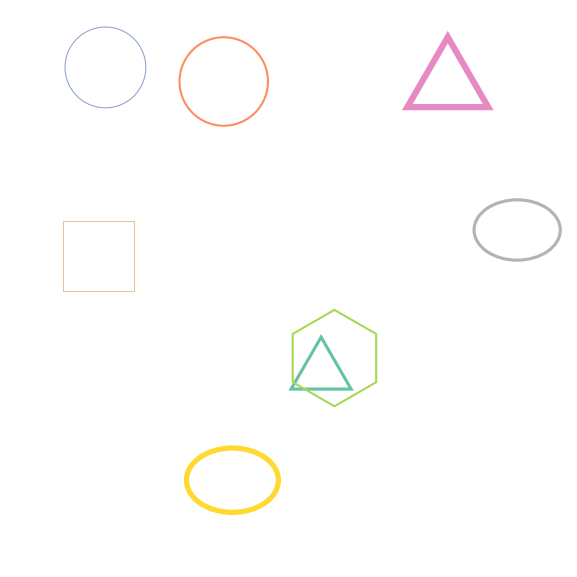[{"shape": "triangle", "thickness": 1.5, "radius": 0.3, "center": [0.556, 0.355]}, {"shape": "circle", "thickness": 1, "radius": 0.38, "center": [0.387, 0.858]}, {"shape": "circle", "thickness": 0.5, "radius": 0.35, "center": [0.183, 0.882]}, {"shape": "triangle", "thickness": 3, "radius": 0.4, "center": [0.775, 0.854]}, {"shape": "hexagon", "thickness": 1, "radius": 0.42, "center": [0.579, 0.379]}, {"shape": "oval", "thickness": 2.5, "radius": 0.4, "center": [0.402, 0.168]}, {"shape": "square", "thickness": 0.5, "radius": 0.31, "center": [0.171, 0.556]}, {"shape": "oval", "thickness": 1.5, "radius": 0.37, "center": [0.896, 0.601]}]